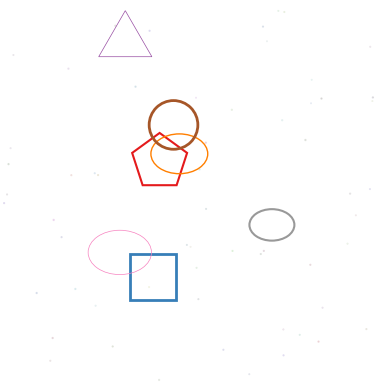[{"shape": "pentagon", "thickness": 1.5, "radius": 0.38, "center": [0.415, 0.58]}, {"shape": "square", "thickness": 2, "radius": 0.3, "center": [0.397, 0.281]}, {"shape": "triangle", "thickness": 0.5, "radius": 0.4, "center": [0.325, 0.893]}, {"shape": "oval", "thickness": 1, "radius": 0.37, "center": [0.466, 0.601]}, {"shape": "circle", "thickness": 2, "radius": 0.32, "center": [0.451, 0.676]}, {"shape": "oval", "thickness": 0.5, "radius": 0.41, "center": [0.311, 0.344]}, {"shape": "oval", "thickness": 1.5, "radius": 0.29, "center": [0.706, 0.416]}]